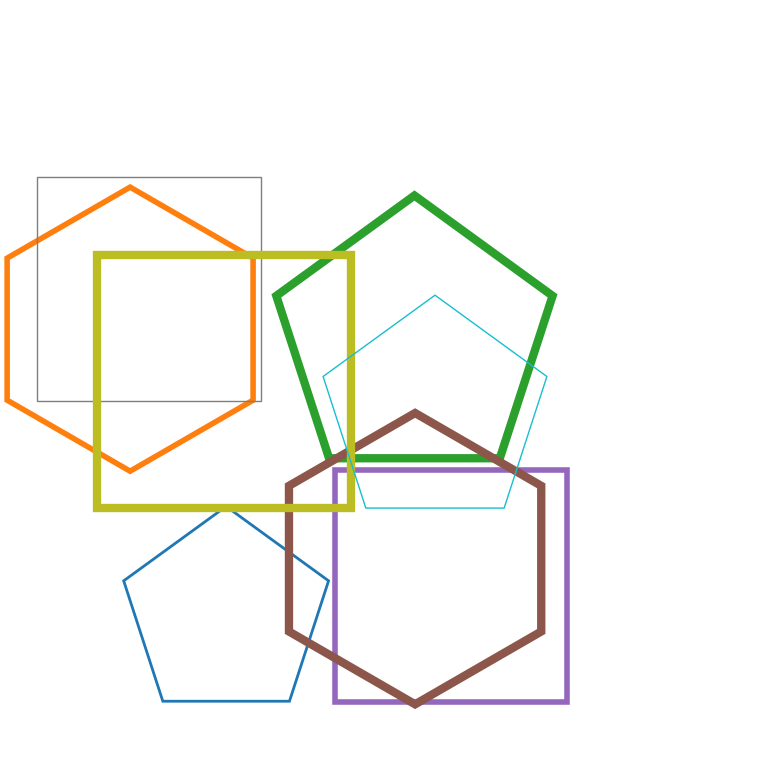[{"shape": "pentagon", "thickness": 1, "radius": 0.7, "center": [0.294, 0.202]}, {"shape": "hexagon", "thickness": 2, "radius": 0.92, "center": [0.169, 0.573]}, {"shape": "pentagon", "thickness": 3, "radius": 0.94, "center": [0.538, 0.557]}, {"shape": "square", "thickness": 2, "radius": 0.75, "center": [0.586, 0.239]}, {"shape": "hexagon", "thickness": 3, "radius": 0.95, "center": [0.539, 0.274]}, {"shape": "square", "thickness": 0.5, "radius": 0.73, "center": [0.193, 0.625]}, {"shape": "square", "thickness": 3, "radius": 0.82, "center": [0.29, 0.505]}, {"shape": "pentagon", "thickness": 0.5, "radius": 0.76, "center": [0.565, 0.464]}]